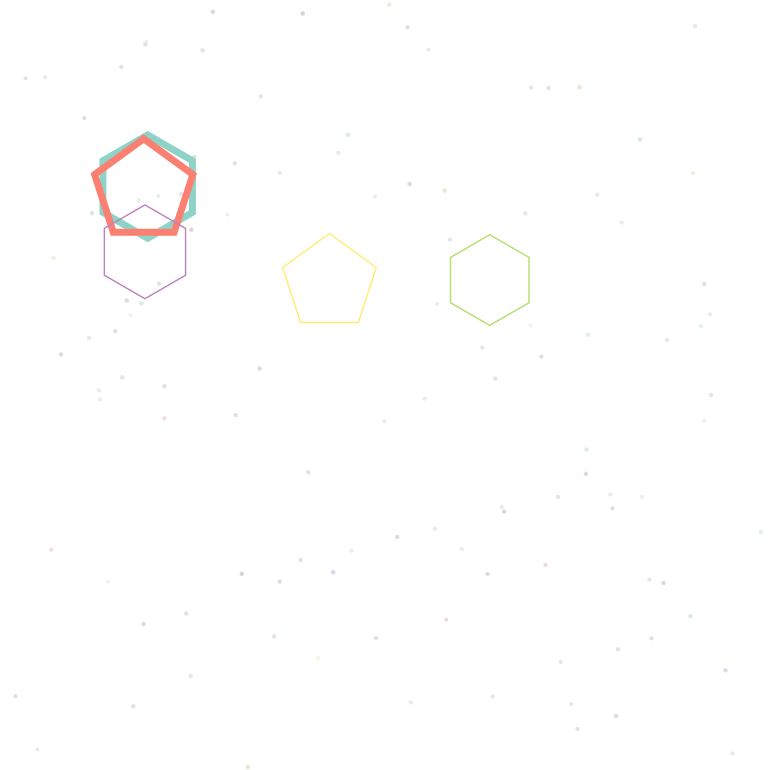[{"shape": "hexagon", "thickness": 2.5, "radius": 0.34, "center": [0.192, 0.758]}, {"shape": "pentagon", "thickness": 2.5, "radius": 0.34, "center": [0.187, 0.753]}, {"shape": "hexagon", "thickness": 0.5, "radius": 0.29, "center": [0.636, 0.636]}, {"shape": "hexagon", "thickness": 0.5, "radius": 0.3, "center": [0.188, 0.673]}, {"shape": "pentagon", "thickness": 0.5, "radius": 0.32, "center": [0.428, 0.633]}]